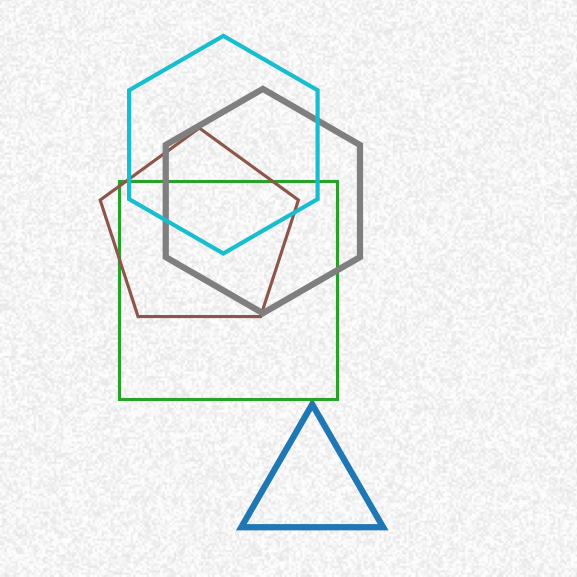[{"shape": "triangle", "thickness": 3, "radius": 0.71, "center": [0.541, 0.157]}, {"shape": "square", "thickness": 1.5, "radius": 0.94, "center": [0.395, 0.496]}, {"shape": "pentagon", "thickness": 1.5, "radius": 0.9, "center": [0.345, 0.597]}, {"shape": "hexagon", "thickness": 3, "radius": 0.97, "center": [0.455, 0.651]}, {"shape": "hexagon", "thickness": 2, "radius": 0.94, "center": [0.387, 0.749]}]